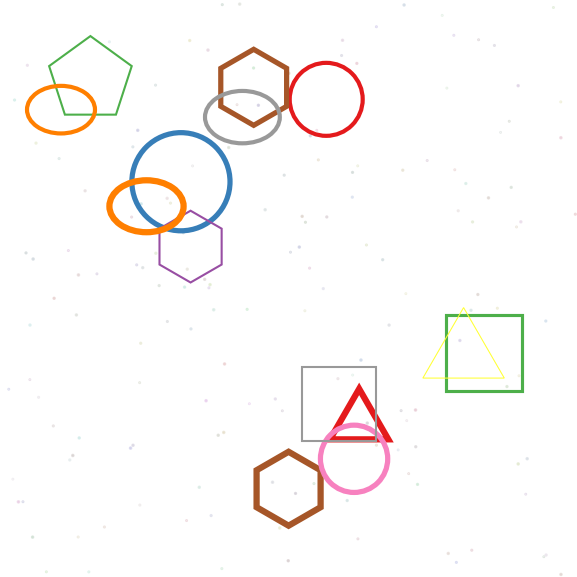[{"shape": "triangle", "thickness": 3, "radius": 0.29, "center": [0.622, 0.268]}, {"shape": "circle", "thickness": 2, "radius": 0.32, "center": [0.565, 0.827]}, {"shape": "circle", "thickness": 2.5, "radius": 0.42, "center": [0.313, 0.684]}, {"shape": "pentagon", "thickness": 1, "radius": 0.38, "center": [0.157, 0.861]}, {"shape": "square", "thickness": 1.5, "radius": 0.33, "center": [0.838, 0.388]}, {"shape": "hexagon", "thickness": 1, "radius": 0.31, "center": [0.33, 0.572]}, {"shape": "oval", "thickness": 2, "radius": 0.29, "center": [0.106, 0.809]}, {"shape": "oval", "thickness": 3, "radius": 0.32, "center": [0.254, 0.642]}, {"shape": "triangle", "thickness": 0.5, "radius": 0.41, "center": [0.803, 0.385]}, {"shape": "hexagon", "thickness": 2.5, "radius": 0.33, "center": [0.439, 0.848]}, {"shape": "hexagon", "thickness": 3, "radius": 0.32, "center": [0.5, 0.153]}, {"shape": "circle", "thickness": 2.5, "radius": 0.29, "center": [0.613, 0.205]}, {"shape": "oval", "thickness": 2, "radius": 0.32, "center": [0.42, 0.796]}, {"shape": "square", "thickness": 1, "radius": 0.32, "center": [0.587, 0.299]}]